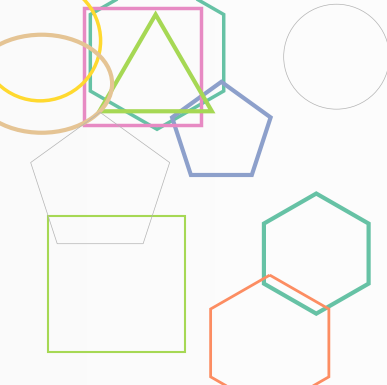[{"shape": "hexagon", "thickness": 2.5, "radius": 0.99, "center": [0.405, 0.863]}, {"shape": "hexagon", "thickness": 3, "radius": 0.78, "center": [0.816, 0.341]}, {"shape": "hexagon", "thickness": 2, "radius": 0.88, "center": [0.696, 0.109]}, {"shape": "pentagon", "thickness": 3, "radius": 0.67, "center": [0.571, 0.654]}, {"shape": "square", "thickness": 2.5, "radius": 0.76, "center": [0.367, 0.827]}, {"shape": "triangle", "thickness": 3, "radius": 0.84, "center": [0.402, 0.795]}, {"shape": "square", "thickness": 1.5, "radius": 0.88, "center": [0.301, 0.262]}, {"shape": "circle", "thickness": 2.5, "radius": 0.78, "center": [0.104, 0.894]}, {"shape": "oval", "thickness": 3, "radius": 0.91, "center": [0.107, 0.783]}, {"shape": "circle", "thickness": 0.5, "radius": 0.68, "center": [0.868, 0.853]}, {"shape": "pentagon", "thickness": 0.5, "radius": 0.94, "center": [0.258, 0.52]}]